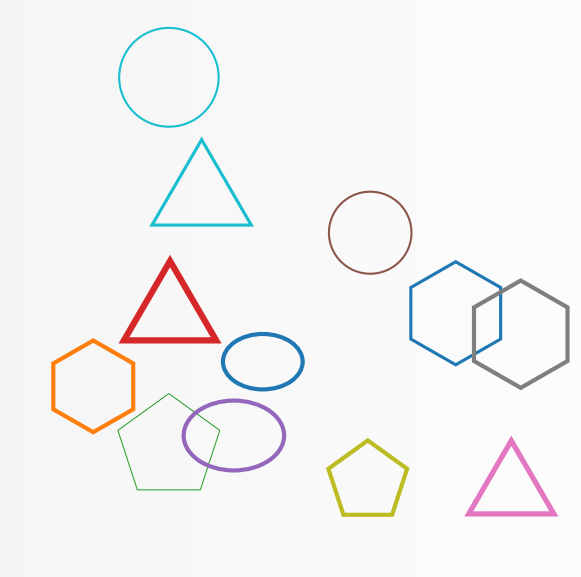[{"shape": "oval", "thickness": 2, "radius": 0.34, "center": [0.452, 0.373]}, {"shape": "hexagon", "thickness": 1.5, "radius": 0.45, "center": [0.784, 0.457]}, {"shape": "hexagon", "thickness": 2, "radius": 0.4, "center": [0.16, 0.33]}, {"shape": "pentagon", "thickness": 0.5, "radius": 0.46, "center": [0.29, 0.225]}, {"shape": "triangle", "thickness": 3, "radius": 0.46, "center": [0.293, 0.456]}, {"shape": "oval", "thickness": 2, "radius": 0.43, "center": [0.402, 0.245]}, {"shape": "circle", "thickness": 1, "radius": 0.36, "center": [0.637, 0.596]}, {"shape": "triangle", "thickness": 2.5, "radius": 0.42, "center": [0.88, 0.152]}, {"shape": "hexagon", "thickness": 2, "radius": 0.46, "center": [0.896, 0.42]}, {"shape": "pentagon", "thickness": 2, "radius": 0.36, "center": [0.633, 0.165]}, {"shape": "circle", "thickness": 1, "radius": 0.43, "center": [0.291, 0.865]}, {"shape": "triangle", "thickness": 1.5, "radius": 0.49, "center": [0.347, 0.659]}]